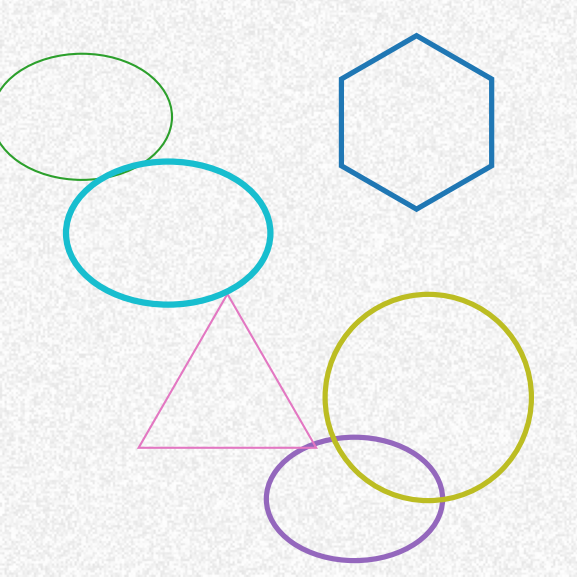[{"shape": "hexagon", "thickness": 2.5, "radius": 0.75, "center": [0.721, 0.787]}, {"shape": "oval", "thickness": 1, "radius": 0.78, "center": [0.142, 0.797]}, {"shape": "oval", "thickness": 2.5, "radius": 0.76, "center": [0.614, 0.135]}, {"shape": "triangle", "thickness": 1, "radius": 0.89, "center": [0.394, 0.313]}, {"shape": "circle", "thickness": 2.5, "radius": 0.89, "center": [0.742, 0.311]}, {"shape": "oval", "thickness": 3, "radius": 0.88, "center": [0.291, 0.596]}]